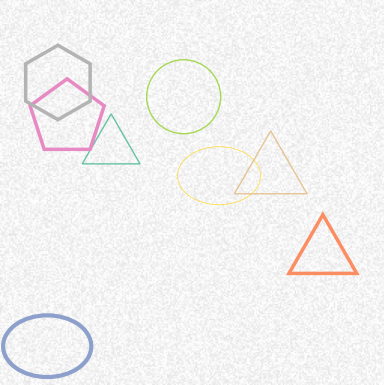[{"shape": "triangle", "thickness": 1, "radius": 0.43, "center": [0.289, 0.618]}, {"shape": "triangle", "thickness": 2.5, "radius": 0.51, "center": [0.839, 0.341]}, {"shape": "oval", "thickness": 3, "radius": 0.57, "center": [0.123, 0.101]}, {"shape": "pentagon", "thickness": 2.5, "radius": 0.51, "center": [0.174, 0.694]}, {"shape": "circle", "thickness": 1, "radius": 0.48, "center": [0.477, 0.749]}, {"shape": "oval", "thickness": 0.5, "radius": 0.54, "center": [0.569, 0.544]}, {"shape": "triangle", "thickness": 1, "radius": 0.54, "center": [0.703, 0.551]}, {"shape": "hexagon", "thickness": 2.5, "radius": 0.48, "center": [0.15, 0.786]}]